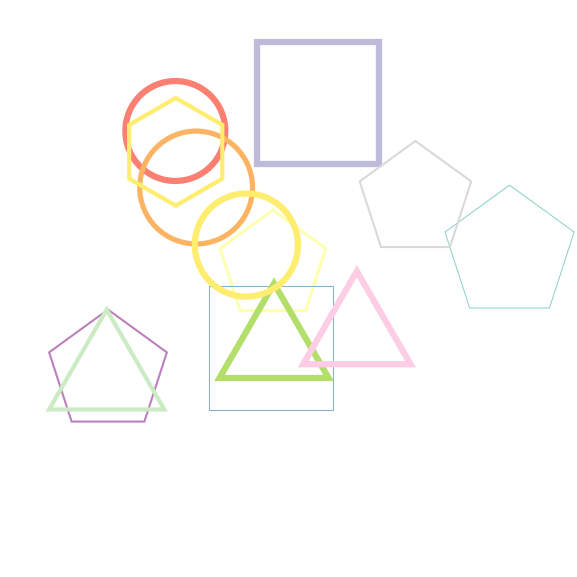[{"shape": "pentagon", "thickness": 0.5, "radius": 0.59, "center": [0.882, 0.561]}, {"shape": "pentagon", "thickness": 1.5, "radius": 0.48, "center": [0.473, 0.539]}, {"shape": "square", "thickness": 3, "radius": 0.53, "center": [0.55, 0.821]}, {"shape": "circle", "thickness": 3, "radius": 0.43, "center": [0.304, 0.772]}, {"shape": "square", "thickness": 0.5, "radius": 0.54, "center": [0.469, 0.397]}, {"shape": "circle", "thickness": 2.5, "radius": 0.49, "center": [0.34, 0.674]}, {"shape": "triangle", "thickness": 3, "radius": 0.55, "center": [0.475, 0.399]}, {"shape": "triangle", "thickness": 3, "radius": 0.54, "center": [0.618, 0.422]}, {"shape": "pentagon", "thickness": 1, "radius": 0.51, "center": [0.719, 0.654]}, {"shape": "pentagon", "thickness": 1, "radius": 0.54, "center": [0.187, 0.356]}, {"shape": "triangle", "thickness": 2, "radius": 0.58, "center": [0.185, 0.348]}, {"shape": "hexagon", "thickness": 2, "radius": 0.47, "center": [0.304, 0.736]}, {"shape": "circle", "thickness": 3, "radius": 0.45, "center": [0.427, 0.575]}]